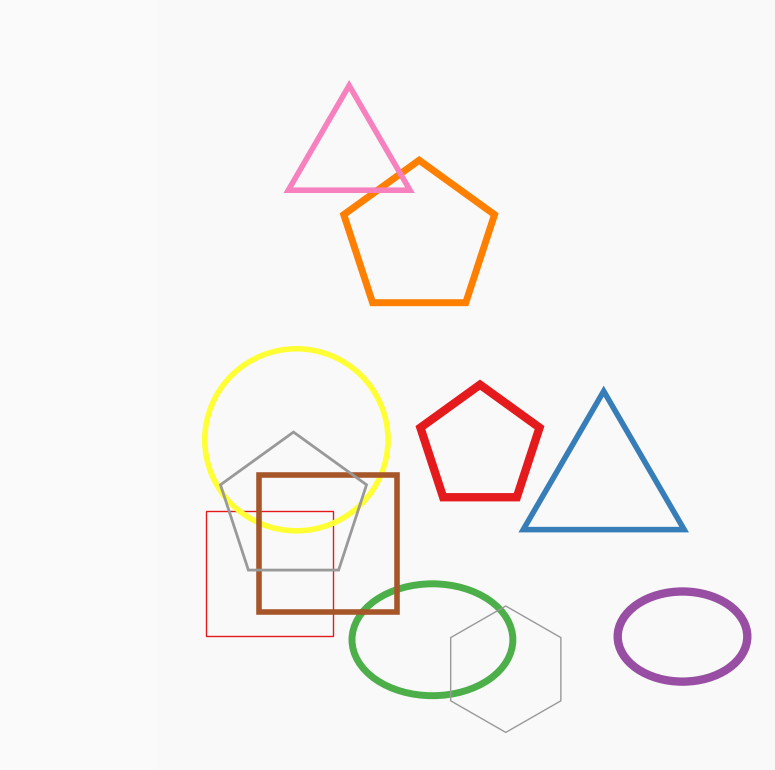[{"shape": "pentagon", "thickness": 3, "radius": 0.4, "center": [0.619, 0.42]}, {"shape": "square", "thickness": 0.5, "radius": 0.41, "center": [0.347, 0.255]}, {"shape": "triangle", "thickness": 2, "radius": 0.6, "center": [0.779, 0.372]}, {"shape": "oval", "thickness": 2.5, "radius": 0.52, "center": [0.558, 0.169]}, {"shape": "oval", "thickness": 3, "radius": 0.42, "center": [0.881, 0.173]}, {"shape": "pentagon", "thickness": 2.5, "radius": 0.51, "center": [0.541, 0.69]}, {"shape": "circle", "thickness": 2, "radius": 0.59, "center": [0.382, 0.429]}, {"shape": "square", "thickness": 2, "radius": 0.44, "center": [0.423, 0.294]}, {"shape": "triangle", "thickness": 2, "radius": 0.45, "center": [0.451, 0.798]}, {"shape": "hexagon", "thickness": 0.5, "radius": 0.41, "center": [0.653, 0.131]}, {"shape": "pentagon", "thickness": 1, "radius": 0.5, "center": [0.379, 0.34]}]